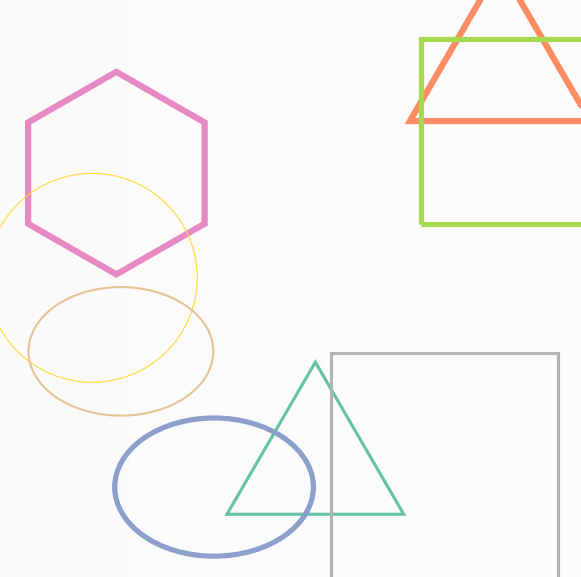[{"shape": "triangle", "thickness": 1.5, "radius": 0.88, "center": [0.543, 0.196]}, {"shape": "triangle", "thickness": 3, "radius": 0.9, "center": [0.86, 0.879]}, {"shape": "oval", "thickness": 2.5, "radius": 0.85, "center": [0.368, 0.156]}, {"shape": "hexagon", "thickness": 3, "radius": 0.88, "center": [0.2, 0.699]}, {"shape": "square", "thickness": 2.5, "radius": 0.8, "center": [0.885, 0.771]}, {"shape": "circle", "thickness": 0.5, "radius": 0.9, "center": [0.159, 0.518]}, {"shape": "oval", "thickness": 1, "radius": 0.8, "center": [0.208, 0.391]}, {"shape": "square", "thickness": 1.5, "radius": 0.98, "center": [0.765, 0.192]}]